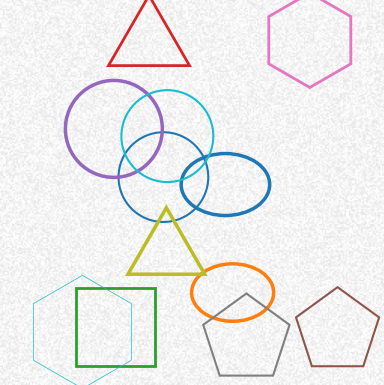[{"shape": "circle", "thickness": 1.5, "radius": 0.58, "center": [0.424, 0.54]}, {"shape": "oval", "thickness": 2.5, "radius": 0.57, "center": [0.585, 0.521]}, {"shape": "oval", "thickness": 2.5, "radius": 0.53, "center": [0.604, 0.24]}, {"shape": "square", "thickness": 2, "radius": 0.51, "center": [0.3, 0.151]}, {"shape": "triangle", "thickness": 2, "radius": 0.61, "center": [0.387, 0.89]}, {"shape": "circle", "thickness": 2.5, "radius": 0.63, "center": [0.296, 0.665]}, {"shape": "pentagon", "thickness": 1.5, "radius": 0.57, "center": [0.877, 0.141]}, {"shape": "hexagon", "thickness": 2, "radius": 0.61, "center": [0.805, 0.896]}, {"shape": "pentagon", "thickness": 1.5, "radius": 0.59, "center": [0.64, 0.12]}, {"shape": "triangle", "thickness": 2.5, "radius": 0.58, "center": [0.432, 0.345]}, {"shape": "hexagon", "thickness": 0.5, "radius": 0.73, "center": [0.214, 0.138]}, {"shape": "circle", "thickness": 1.5, "radius": 0.6, "center": [0.435, 0.646]}]